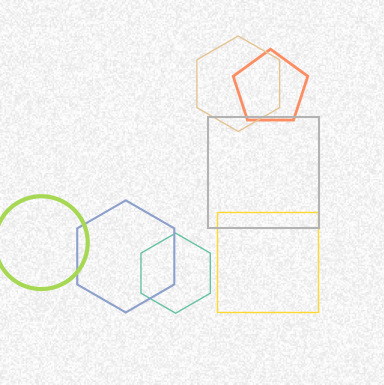[{"shape": "hexagon", "thickness": 1, "radius": 0.52, "center": [0.456, 0.29]}, {"shape": "pentagon", "thickness": 2, "radius": 0.51, "center": [0.703, 0.771]}, {"shape": "hexagon", "thickness": 1.5, "radius": 0.73, "center": [0.327, 0.334]}, {"shape": "circle", "thickness": 3, "radius": 0.6, "center": [0.107, 0.37]}, {"shape": "square", "thickness": 1, "radius": 0.65, "center": [0.694, 0.32]}, {"shape": "hexagon", "thickness": 1, "radius": 0.62, "center": [0.619, 0.783]}, {"shape": "square", "thickness": 1.5, "radius": 0.72, "center": [0.685, 0.553]}]